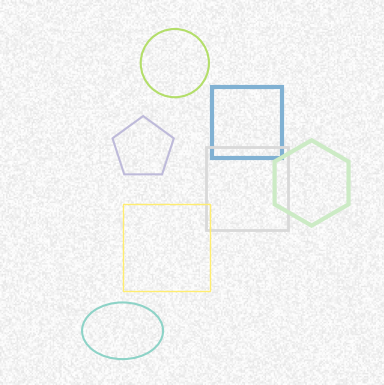[{"shape": "oval", "thickness": 1.5, "radius": 0.53, "center": [0.318, 0.141]}, {"shape": "pentagon", "thickness": 1.5, "radius": 0.42, "center": [0.372, 0.615]}, {"shape": "square", "thickness": 3, "radius": 0.46, "center": [0.641, 0.681]}, {"shape": "circle", "thickness": 1.5, "radius": 0.44, "center": [0.454, 0.836]}, {"shape": "square", "thickness": 2, "radius": 0.54, "center": [0.642, 0.51]}, {"shape": "hexagon", "thickness": 3, "radius": 0.55, "center": [0.809, 0.525]}, {"shape": "square", "thickness": 1, "radius": 0.56, "center": [0.433, 0.357]}]